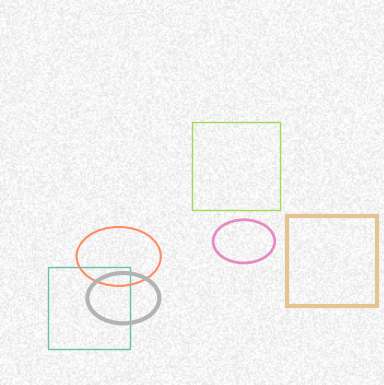[{"shape": "square", "thickness": 1, "radius": 0.53, "center": [0.231, 0.2]}, {"shape": "oval", "thickness": 1.5, "radius": 0.55, "center": [0.308, 0.334]}, {"shape": "oval", "thickness": 2, "radius": 0.4, "center": [0.634, 0.373]}, {"shape": "square", "thickness": 1, "radius": 0.57, "center": [0.612, 0.569]}, {"shape": "square", "thickness": 3, "radius": 0.58, "center": [0.863, 0.322]}, {"shape": "oval", "thickness": 3, "radius": 0.47, "center": [0.32, 0.225]}]